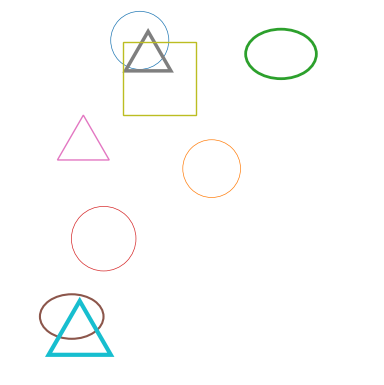[{"shape": "circle", "thickness": 0.5, "radius": 0.38, "center": [0.363, 0.895]}, {"shape": "circle", "thickness": 0.5, "radius": 0.38, "center": [0.55, 0.562]}, {"shape": "oval", "thickness": 2, "radius": 0.46, "center": [0.73, 0.86]}, {"shape": "circle", "thickness": 0.5, "radius": 0.42, "center": [0.269, 0.38]}, {"shape": "oval", "thickness": 1.5, "radius": 0.41, "center": [0.186, 0.178]}, {"shape": "triangle", "thickness": 1, "radius": 0.39, "center": [0.216, 0.623]}, {"shape": "triangle", "thickness": 2.5, "radius": 0.34, "center": [0.385, 0.85]}, {"shape": "square", "thickness": 1, "radius": 0.47, "center": [0.415, 0.795]}, {"shape": "triangle", "thickness": 3, "radius": 0.47, "center": [0.207, 0.125]}]